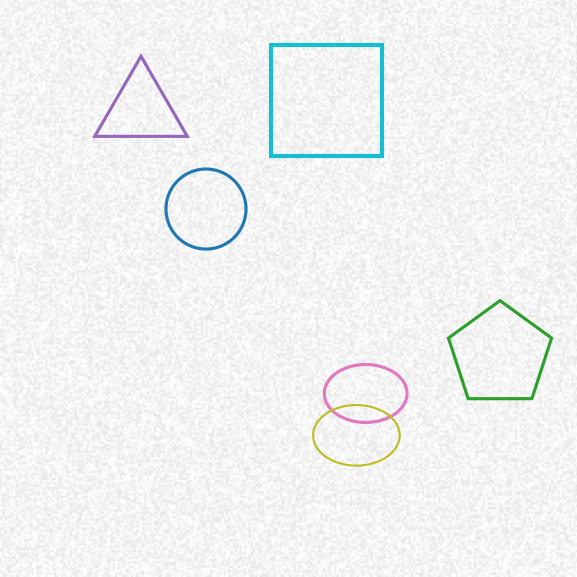[{"shape": "circle", "thickness": 1.5, "radius": 0.35, "center": [0.357, 0.637]}, {"shape": "pentagon", "thickness": 1.5, "radius": 0.47, "center": [0.866, 0.385]}, {"shape": "triangle", "thickness": 1.5, "radius": 0.46, "center": [0.244, 0.809]}, {"shape": "oval", "thickness": 1.5, "radius": 0.36, "center": [0.633, 0.318]}, {"shape": "oval", "thickness": 1, "radius": 0.37, "center": [0.617, 0.245]}, {"shape": "square", "thickness": 2, "radius": 0.48, "center": [0.565, 0.825]}]